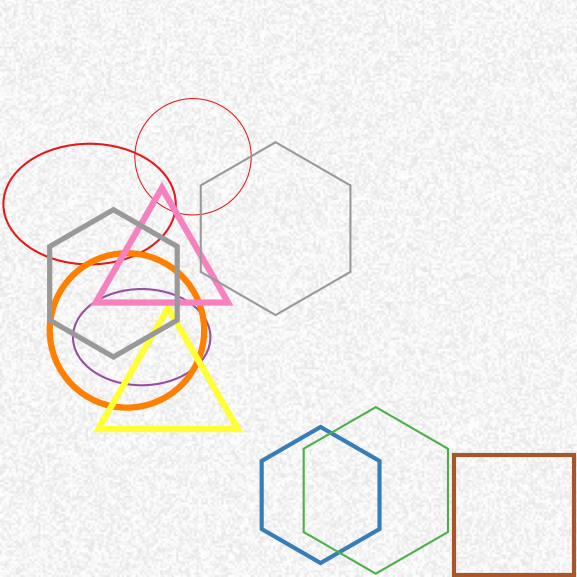[{"shape": "oval", "thickness": 1, "radius": 0.75, "center": [0.155, 0.646]}, {"shape": "circle", "thickness": 0.5, "radius": 0.5, "center": [0.334, 0.728]}, {"shape": "hexagon", "thickness": 2, "radius": 0.59, "center": [0.555, 0.142]}, {"shape": "hexagon", "thickness": 1, "radius": 0.72, "center": [0.651, 0.15]}, {"shape": "oval", "thickness": 1, "radius": 0.59, "center": [0.245, 0.415]}, {"shape": "circle", "thickness": 3, "radius": 0.67, "center": [0.22, 0.427]}, {"shape": "triangle", "thickness": 3, "radius": 0.7, "center": [0.291, 0.326]}, {"shape": "square", "thickness": 2, "radius": 0.52, "center": [0.891, 0.107]}, {"shape": "triangle", "thickness": 3, "radius": 0.66, "center": [0.28, 0.541]}, {"shape": "hexagon", "thickness": 1, "radius": 0.75, "center": [0.477, 0.603]}, {"shape": "hexagon", "thickness": 2.5, "radius": 0.64, "center": [0.196, 0.509]}]